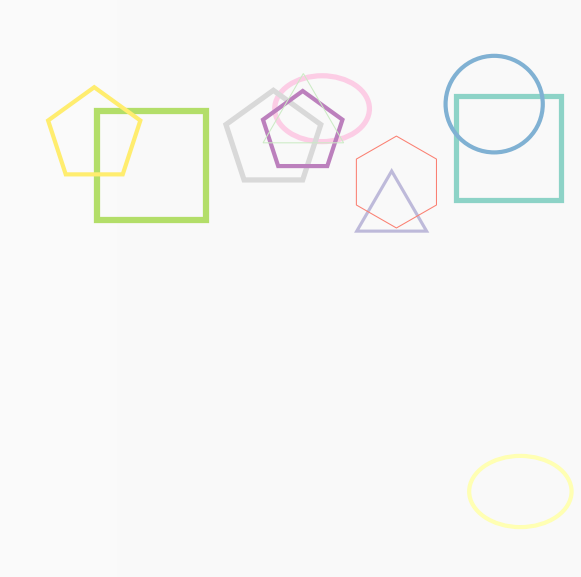[{"shape": "square", "thickness": 2.5, "radius": 0.45, "center": [0.875, 0.743]}, {"shape": "oval", "thickness": 2, "radius": 0.44, "center": [0.895, 0.148]}, {"shape": "triangle", "thickness": 1.5, "radius": 0.35, "center": [0.674, 0.634]}, {"shape": "hexagon", "thickness": 0.5, "radius": 0.4, "center": [0.682, 0.684]}, {"shape": "circle", "thickness": 2, "radius": 0.42, "center": [0.85, 0.819]}, {"shape": "square", "thickness": 3, "radius": 0.47, "center": [0.26, 0.712]}, {"shape": "oval", "thickness": 2.5, "radius": 0.41, "center": [0.554, 0.811]}, {"shape": "pentagon", "thickness": 2.5, "radius": 0.43, "center": [0.47, 0.757]}, {"shape": "pentagon", "thickness": 2, "radius": 0.36, "center": [0.521, 0.77]}, {"shape": "triangle", "thickness": 0.5, "radius": 0.4, "center": [0.522, 0.792]}, {"shape": "pentagon", "thickness": 2, "radius": 0.42, "center": [0.162, 0.765]}]